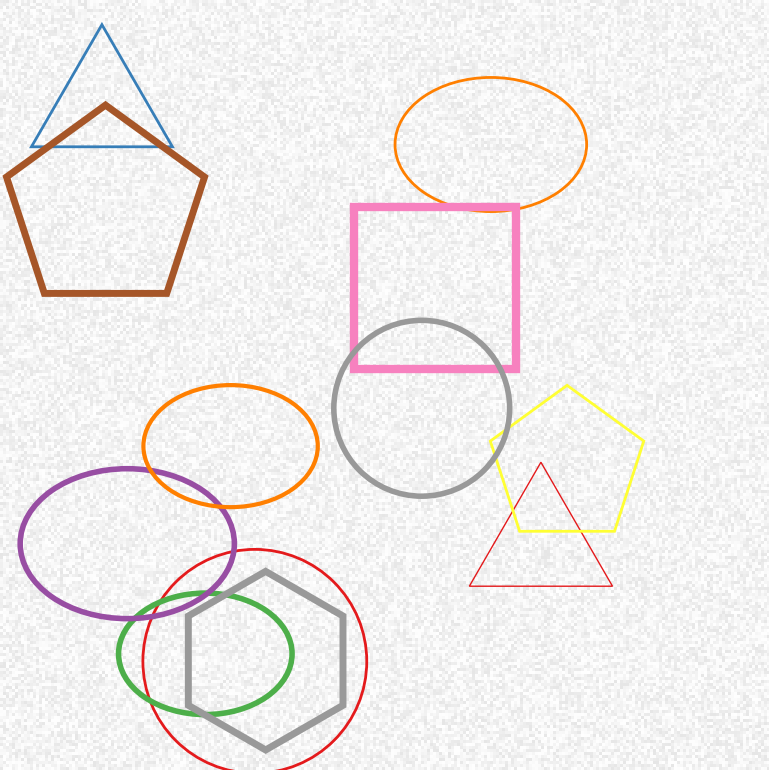[{"shape": "triangle", "thickness": 0.5, "radius": 0.54, "center": [0.702, 0.292]}, {"shape": "circle", "thickness": 1, "radius": 0.73, "center": [0.331, 0.141]}, {"shape": "triangle", "thickness": 1, "radius": 0.53, "center": [0.132, 0.862]}, {"shape": "oval", "thickness": 2, "radius": 0.56, "center": [0.267, 0.151]}, {"shape": "oval", "thickness": 2, "radius": 0.7, "center": [0.165, 0.294]}, {"shape": "oval", "thickness": 1.5, "radius": 0.57, "center": [0.299, 0.421]}, {"shape": "oval", "thickness": 1, "radius": 0.62, "center": [0.637, 0.812]}, {"shape": "pentagon", "thickness": 1, "radius": 0.52, "center": [0.736, 0.395]}, {"shape": "pentagon", "thickness": 2.5, "radius": 0.68, "center": [0.137, 0.728]}, {"shape": "square", "thickness": 3, "radius": 0.53, "center": [0.565, 0.627]}, {"shape": "hexagon", "thickness": 2.5, "radius": 0.58, "center": [0.345, 0.142]}, {"shape": "circle", "thickness": 2, "radius": 0.57, "center": [0.548, 0.47]}]